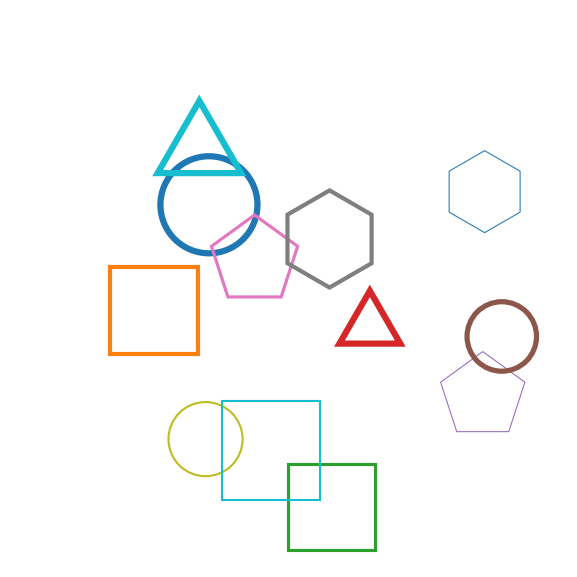[{"shape": "circle", "thickness": 3, "radius": 0.42, "center": [0.362, 0.645]}, {"shape": "hexagon", "thickness": 0.5, "radius": 0.35, "center": [0.839, 0.667]}, {"shape": "square", "thickness": 2, "radius": 0.38, "center": [0.267, 0.461]}, {"shape": "square", "thickness": 1.5, "radius": 0.37, "center": [0.574, 0.122]}, {"shape": "triangle", "thickness": 3, "radius": 0.3, "center": [0.64, 0.435]}, {"shape": "pentagon", "thickness": 0.5, "radius": 0.38, "center": [0.836, 0.314]}, {"shape": "circle", "thickness": 2.5, "radius": 0.3, "center": [0.869, 0.417]}, {"shape": "pentagon", "thickness": 1.5, "radius": 0.39, "center": [0.441, 0.548]}, {"shape": "hexagon", "thickness": 2, "radius": 0.42, "center": [0.571, 0.585]}, {"shape": "circle", "thickness": 1, "radius": 0.32, "center": [0.356, 0.239]}, {"shape": "triangle", "thickness": 3, "radius": 0.42, "center": [0.345, 0.741]}, {"shape": "square", "thickness": 1, "radius": 0.43, "center": [0.469, 0.219]}]